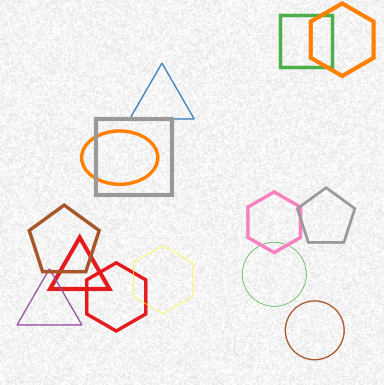[{"shape": "hexagon", "thickness": 2.5, "radius": 0.44, "center": [0.302, 0.229]}, {"shape": "triangle", "thickness": 3, "radius": 0.45, "center": [0.207, 0.294]}, {"shape": "triangle", "thickness": 1, "radius": 0.48, "center": [0.421, 0.739]}, {"shape": "square", "thickness": 2.5, "radius": 0.34, "center": [0.795, 0.893]}, {"shape": "circle", "thickness": 0.5, "radius": 0.42, "center": [0.712, 0.288]}, {"shape": "triangle", "thickness": 1, "radius": 0.49, "center": [0.128, 0.205]}, {"shape": "oval", "thickness": 2.5, "radius": 0.49, "center": [0.311, 0.591]}, {"shape": "hexagon", "thickness": 3, "radius": 0.47, "center": [0.889, 0.897]}, {"shape": "hexagon", "thickness": 0.5, "radius": 0.44, "center": [0.423, 0.274]}, {"shape": "pentagon", "thickness": 2.5, "radius": 0.48, "center": [0.167, 0.372]}, {"shape": "circle", "thickness": 1, "radius": 0.38, "center": [0.818, 0.142]}, {"shape": "hexagon", "thickness": 2.5, "radius": 0.39, "center": [0.712, 0.423]}, {"shape": "square", "thickness": 3, "radius": 0.49, "center": [0.348, 0.593]}, {"shape": "pentagon", "thickness": 2, "radius": 0.39, "center": [0.847, 0.434]}]